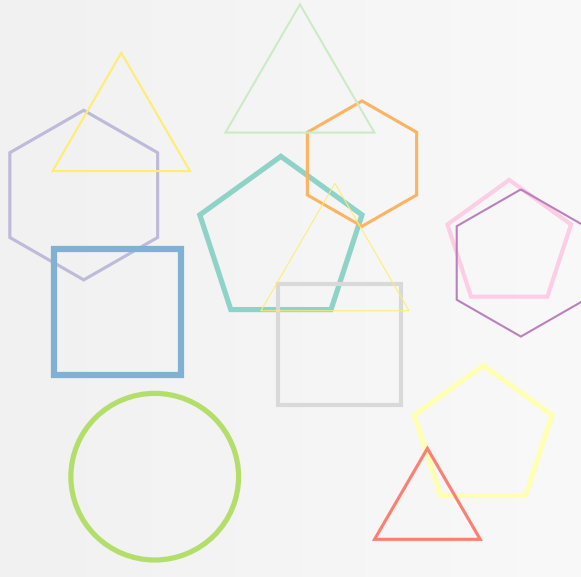[{"shape": "pentagon", "thickness": 2.5, "radius": 0.73, "center": [0.483, 0.582]}, {"shape": "pentagon", "thickness": 2.5, "radius": 0.62, "center": [0.831, 0.242]}, {"shape": "hexagon", "thickness": 1.5, "radius": 0.73, "center": [0.144, 0.661]}, {"shape": "triangle", "thickness": 1.5, "radius": 0.52, "center": [0.735, 0.118]}, {"shape": "square", "thickness": 3, "radius": 0.55, "center": [0.203, 0.459]}, {"shape": "hexagon", "thickness": 1.5, "radius": 0.54, "center": [0.623, 0.716]}, {"shape": "circle", "thickness": 2.5, "radius": 0.72, "center": [0.266, 0.174]}, {"shape": "pentagon", "thickness": 2, "radius": 0.56, "center": [0.876, 0.576]}, {"shape": "square", "thickness": 2, "radius": 0.53, "center": [0.584, 0.402]}, {"shape": "hexagon", "thickness": 1, "radius": 0.64, "center": [0.896, 0.544]}, {"shape": "triangle", "thickness": 1, "radius": 0.74, "center": [0.516, 0.844]}, {"shape": "triangle", "thickness": 0.5, "radius": 0.74, "center": [0.576, 0.535]}, {"shape": "triangle", "thickness": 1, "radius": 0.68, "center": [0.209, 0.771]}]